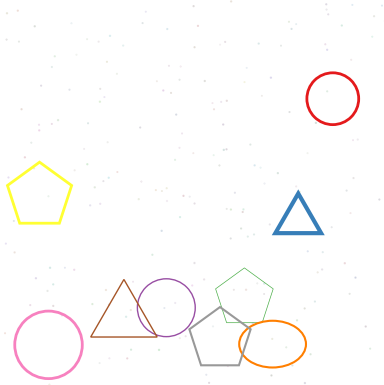[{"shape": "circle", "thickness": 2, "radius": 0.34, "center": [0.864, 0.744]}, {"shape": "triangle", "thickness": 3, "radius": 0.34, "center": [0.775, 0.429]}, {"shape": "pentagon", "thickness": 0.5, "radius": 0.39, "center": [0.635, 0.225]}, {"shape": "circle", "thickness": 1, "radius": 0.38, "center": [0.432, 0.201]}, {"shape": "oval", "thickness": 1.5, "radius": 0.43, "center": [0.708, 0.106]}, {"shape": "pentagon", "thickness": 2, "radius": 0.44, "center": [0.103, 0.491]}, {"shape": "triangle", "thickness": 1, "radius": 0.5, "center": [0.322, 0.174]}, {"shape": "circle", "thickness": 2, "radius": 0.44, "center": [0.126, 0.104]}, {"shape": "pentagon", "thickness": 1.5, "radius": 0.42, "center": [0.571, 0.119]}]